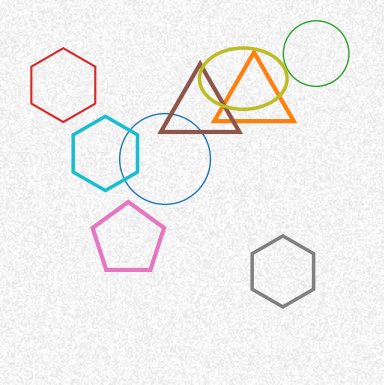[{"shape": "circle", "thickness": 1, "radius": 0.59, "center": [0.429, 0.587]}, {"shape": "triangle", "thickness": 3, "radius": 0.6, "center": [0.66, 0.745]}, {"shape": "circle", "thickness": 1, "radius": 0.43, "center": [0.821, 0.861]}, {"shape": "hexagon", "thickness": 1.5, "radius": 0.48, "center": [0.164, 0.779]}, {"shape": "triangle", "thickness": 3, "radius": 0.59, "center": [0.52, 0.716]}, {"shape": "pentagon", "thickness": 3, "radius": 0.49, "center": [0.333, 0.378]}, {"shape": "hexagon", "thickness": 2.5, "radius": 0.46, "center": [0.735, 0.295]}, {"shape": "oval", "thickness": 2.5, "radius": 0.57, "center": [0.632, 0.796]}, {"shape": "hexagon", "thickness": 2.5, "radius": 0.48, "center": [0.274, 0.601]}]